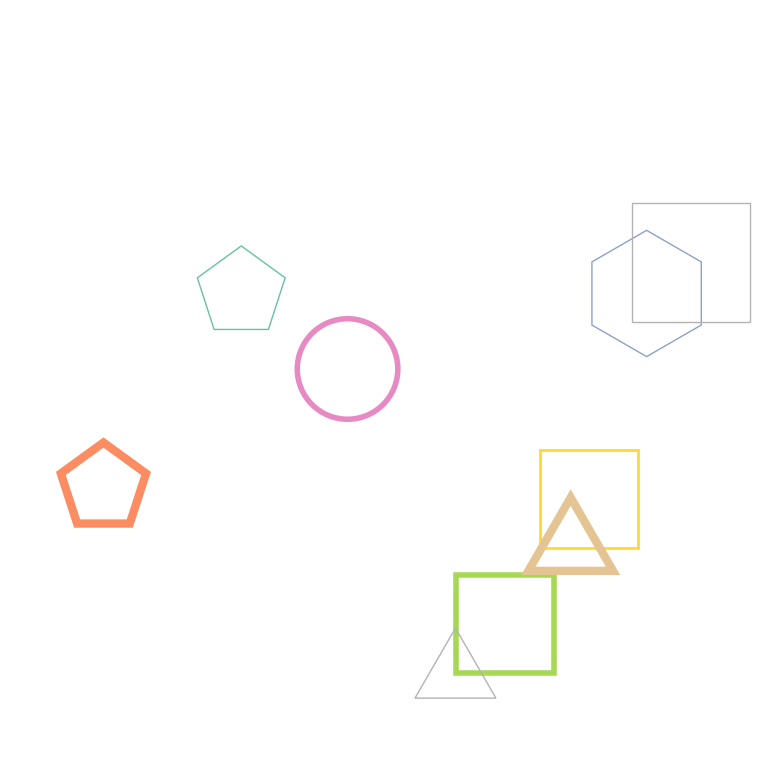[{"shape": "pentagon", "thickness": 0.5, "radius": 0.3, "center": [0.313, 0.621]}, {"shape": "pentagon", "thickness": 3, "radius": 0.29, "center": [0.134, 0.367]}, {"shape": "hexagon", "thickness": 0.5, "radius": 0.41, "center": [0.84, 0.619]}, {"shape": "circle", "thickness": 2, "radius": 0.33, "center": [0.451, 0.521]}, {"shape": "square", "thickness": 2, "radius": 0.32, "center": [0.655, 0.189]}, {"shape": "square", "thickness": 1, "radius": 0.32, "center": [0.765, 0.352]}, {"shape": "triangle", "thickness": 3, "radius": 0.32, "center": [0.741, 0.29]}, {"shape": "square", "thickness": 0.5, "radius": 0.38, "center": [0.897, 0.659]}, {"shape": "triangle", "thickness": 0.5, "radius": 0.3, "center": [0.592, 0.124]}]